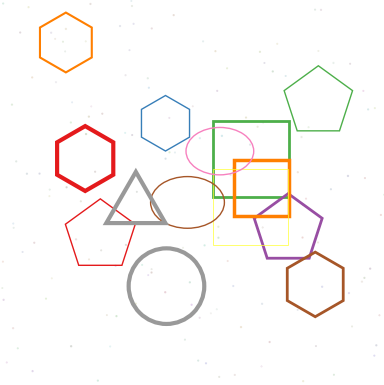[{"shape": "hexagon", "thickness": 3, "radius": 0.42, "center": [0.221, 0.588]}, {"shape": "pentagon", "thickness": 1, "radius": 0.48, "center": [0.261, 0.388]}, {"shape": "hexagon", "thickness": 1, "radius": 0.36, "center": [0.43, 0.68]}, {"shape": "pentagon", "thickness": 1, "radius": 0.47, "center": [0.827, 0.736]}, {"shape": "square", "thickness": 2, "radius": 0.49, "center": [0.653, 0.587]}, {"shape": "pentagon", "thickness": 2, "radius": 0.46, "center": [0.749, 0.404]}, {"shape": "hexagon", "thickness": 1.5, "radius": 0.39, "center": [0.171, 0.89]}, {"shape": "square", "thickness": 2.5, "radius": 0.36, "center": [0.68, 0.512]}, {"shape": "square", "thickness": 0.5, "radius": 0.49, "center": [0.651, 0.463]}, {"shape": "hexagon", "thickness": 2, "radius": 0.42, "center": [0.819, 0.261]}, {"shape": "oval", "thickness": 1, "radius": 0.48, "center": [0.487, 0.474]}, {"shape": "oval", "thickness": 1, "radius": 0.44, "center": [0.571, 0.607]}, {"shape": "circle", "thickness": 3, "radius": 0.49, "center": [0.432, 0.257]}, {"shape": "triangle", "thickness": 3, "radius": 0.44, "center": [0.353, 0.465]}]